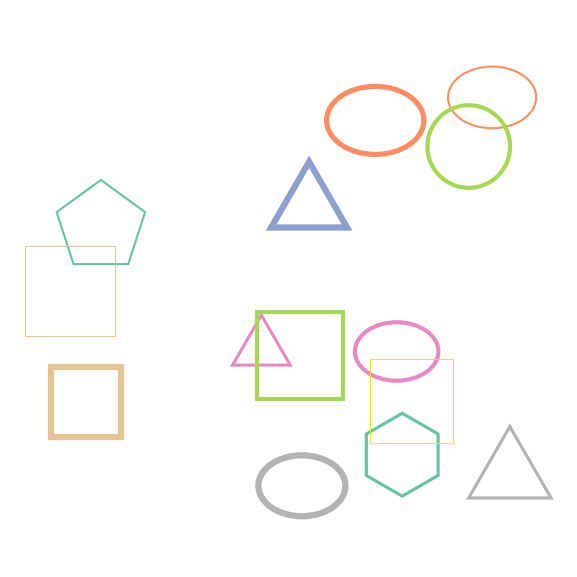[{"shape": "pentagon", "thickness": 1, "radius": 0.4, "center": [0.175, 0.607]}, {"shape": "hexagon", "thickness": 1.5, "radius": 0.36, "center": [0.697, 0.212]}, {"shape": "oval", "thickness": 1, "radius": 0.38, "center": [0.852, 0.83]}, {"shape": "oval", "thickness": 2.5, "radius": 0.42, "center": [0.65, 0.791]}, {"shape": "triangle", "thickness": 3, "radius": 0.38, "center": [0.535, 0.643]}, {"shape": "triangle", "thickness": 1.5, "radius": 0.29, "center": [0.453, 0.396]}, {"shape": "oval", "thickness": 2, "radius": 0.36, "center": [0.687, 0.39]}, {"shape": "circle", "thickness": 2, "radius": 0.36, "center": [0.812, 0.745]}, {"shape": "square", "thickness": 2, "radius": 0.37, "center": [0.519, 0.383]}, {"shape": "square", "thickness": 0.5, "radius": 0.36, "center": [0.713, 0.305]}, {"shape": "square", "thickness": 3, "radius": 0.3, "center": [0.15, 0.303]}, {"shape": "square", "thickness": 0.5, "radius": 0.39, "center": [0.121, 0.496]}, {"shape": "oval", "thickness": 3, "radius": 0.38, "center": [0.523, 0.158]}, {"shape": "triangle", "thickness": 1.5, "radius": 0.41, "center": [0.883, 0.178]}]